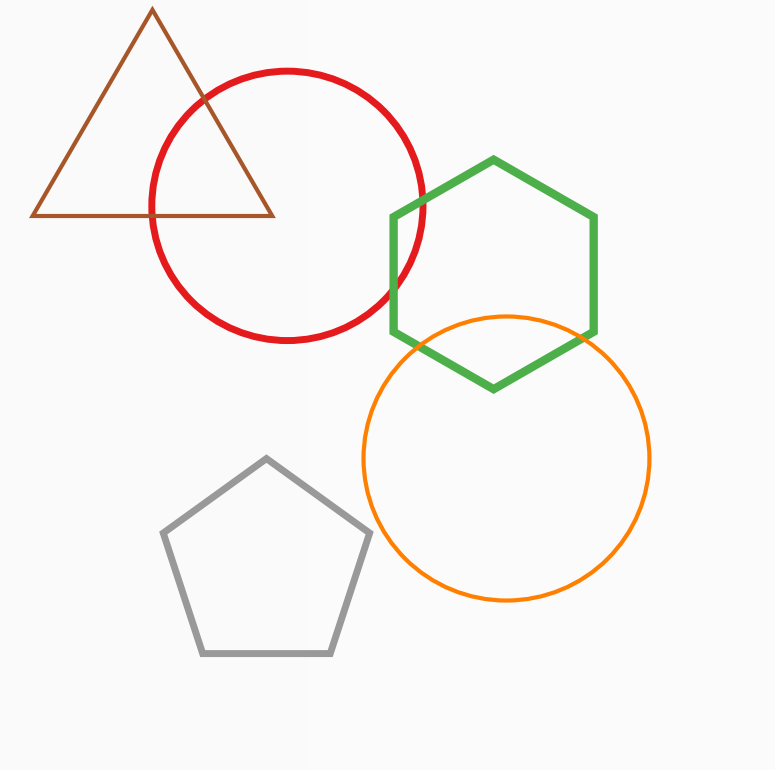[{"shape": "circle", "thickness": 2.5, "radius": 0.87, "center": [0.371, 0.733]}, {"shape": "hexagon", "thickness": 3, "radius": 0.75, "center": [0.637, 0.644]}, {"shape": "circle", "thickness": 1.5, "radius": 0.92, "center": [0.654, 0.405]}, {"shape": "triangle", "thickness": 1.5, "radius": 0.89, "center": [0.197, 0.809]}, {"shape": "pentagon", "thickness": 2.5, "radius": 0.7, "center": [0.344, 0.264]}]